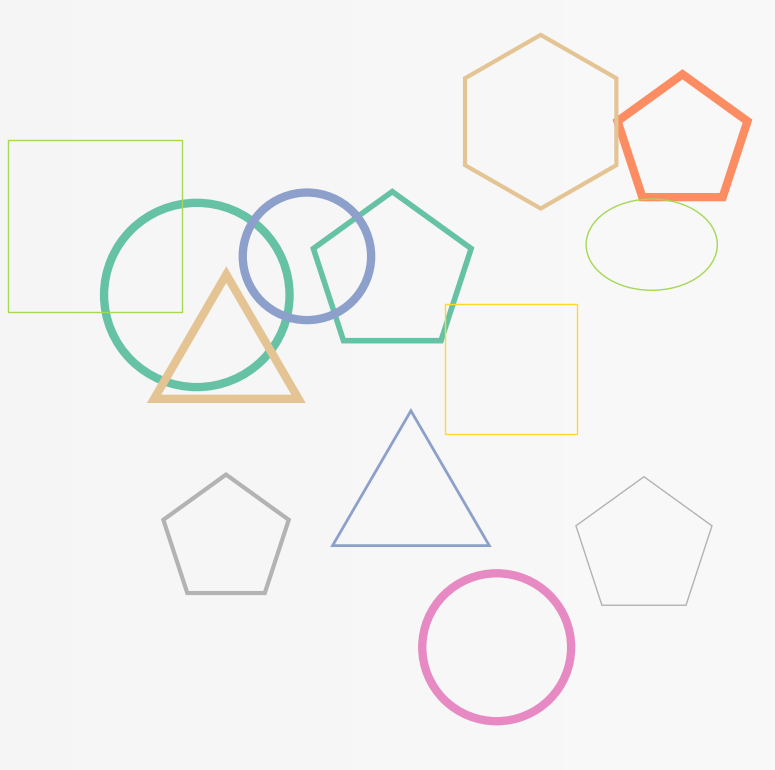[{"shape": "pentagon", "thickness": 2, "radius": 0.54, "center": [0.506, 0.644]}, {"shape": "circle", "thickness": 3, "radius": 0.6, "center": [0.254, 0.617]}, {"shape": "pentagon", "thickness": 3, "radius": 0.44, "center": [0.881, 0.815]}, {"shape": "circle", "thickness": 3, "radius": 0.41, "center": [0.396, 0.667]}, {"shape": "triangle", "thickness": 1, "radius": 0.58, "center": [0.53, 0.35]}, {"shape": "circle", "thickness": 3, "radius": 0.48, "center": [0.641, 0.159]}, {"shape": "oval", "thickness": 0.5, "radius": 0.42, "center": [0.841, 0.682]}, {"shape": "square", "thickness": 0.5, "radius": 0.56, "center": [0.123, 0.707]}, {"shape": "square", "thickness": 0.5, "radius": 0.42, "center": [0.659, 0.521]}, {"shape": "triangle", "thickness": 3, "radius": 0.54, "center": [0.292, 0.536]}, {"shape": "hexagon", "thickness": 1.5, "radius": 0.56, "center": [0.698, 0.842]}, {"shape": "pentagon", "thickness": 1.5, "radius": 0.43, "center": [0.292, 0.299]}, {"shape": "pentagon", "thickness": 0.5, "radius": 0.46, "center": [0.831, 0.289]}]